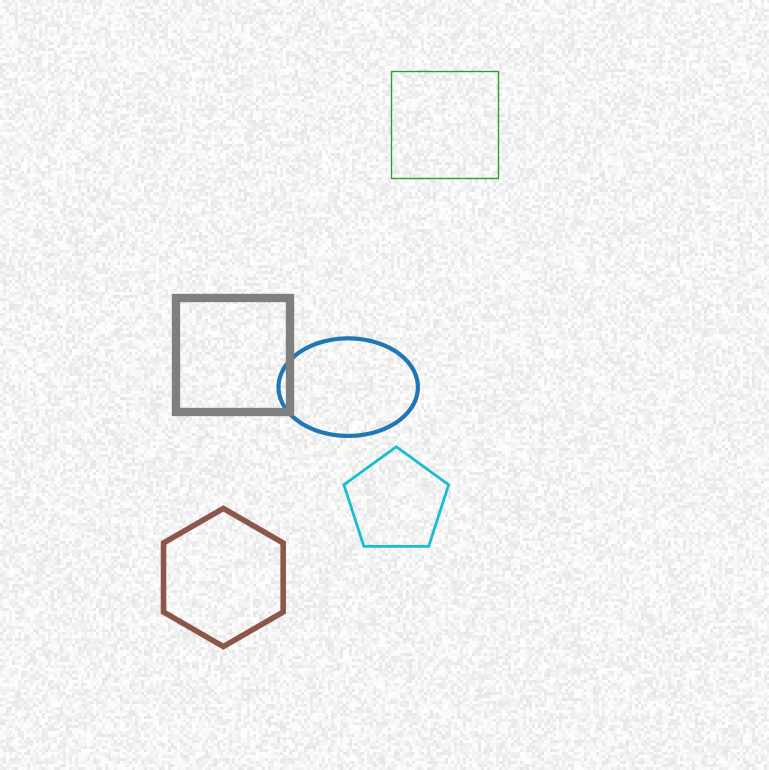[{"shape": "oval", "thickness": 1.5, "radius": 0.45, "center": [0.452, 0.497]}, {"shape": "square", "thickness": 0.5, "radius": 0.35, "center": [0.577, 0.838]}, {"shape": "hexagon", "thickness": 2, "radius": 0.45, "center": [0.29, 0.25]}, {"shape": "square", "thickness": 3, "radius": 0.37, "center": [0.303, 0.539]}, {"shape": "pentagon", "thickness": 1, "radius": 0.36, "center": [0.515, 0.348]}]